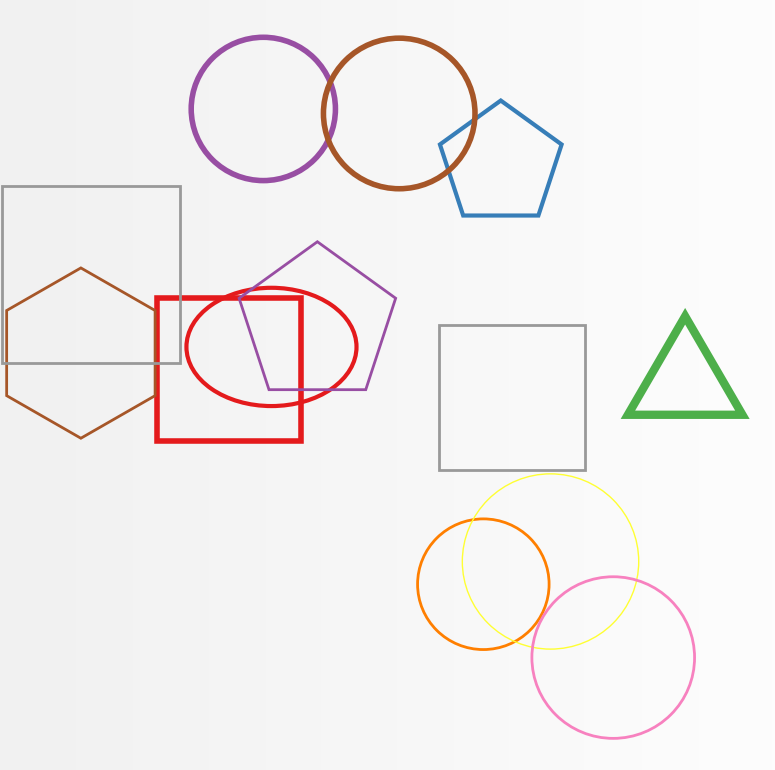[{"shape": "oval", "thickness": 1.5, "radius": 0.55, "center": [0.35, 0.549]}, {"shape": "square", "thickness": 2, "radius": 0.47, "center": [0.296, 0.52]}, {"shape": "pentagon", "thickness": 1.5, "radius": 0.41, "center": [0.646, 0.787]}, {"shape": "triangle", "thickness": 3, "radius": 0.43, "center": [0.884, 0.504]}, {"shape": "pentagon", "thickness": 1, "radius": 0.53, "center": [0.41, 0.58]}, {"shape": "circle", "thickness": 2, "radius": 0.47, "center": [0.34, 0.859]}, {"shape": "circle", "thickness": 1, "radius": 0.42, "center": [0.624, 0.241]}, {"shape": "circle", "thickness": 0.5, "radius": 0.57, "center": [0.71, 0.271]}, {"shape": "circle", "thickness": 2, "radius": 0.49, "center": [0.515, 0.853]}, {"shape": "hexagon", "thickness": 1, "radius": 0.55, "center": [0.104, 0.541]}, {"shape": "circle", "thickness": 1, "radius": 0.52, "center": [0.791, 0.146]}, {"shape": "square", "thickness": 1, "radius": 0.47, "center": [0.661, 0.483]}, {"shape": "square", "thickness": 1, "radius": 0.57, "center": [0.118, 0.644]}]